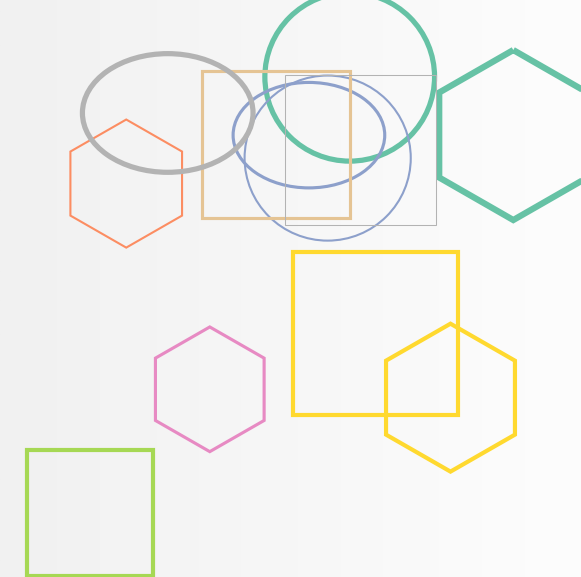[{"shape": "circle", "thickness": 2.5, "radius": 0.73, "center": [0.602, 0.866]}, {"shape": "hexagon", "thickness": 3, "radius": 0.74, "center": [0.883, 0.765]}, {"shape": "hexagon", "thickness": 1, "radius": 0.55, "center": [0.217, 0.681]}, {"shape": "oval", "thickness": 1.5, "radius": 0.65, "center": [0.531, 0.765]}, {"shape": "circle", "thickness": 1, "radius": 0.71, "center": [0.564, 0.725]}, {"shape": "hexagon", "thickness": 1.5, "radius": 0.54, "center": [0.361, 0.325]}, {"shape": "square", "thickness": 2, "radius": 0.54, "center": [0.155, 0.111]}, {"shape": "square", "thickness": 2, "radius": 0.71, "center": [0.646, 0.422]}, {"shape": "hexagon", "thickness": 2, "radius": 0.64, "center": [0.775, 0.311]}, {"shape": "square", "thickness": 1.5, "radius": 0.63, "center": [0.475, 0.749]}, {"shape": "square", "thickness": 0.5, "radius": 0.65, "center": [0.62, 0.739]}, {"shape": "oval", "thickness": 2.5, "radius": 0.73, "center": [0.289, 0.804]}]